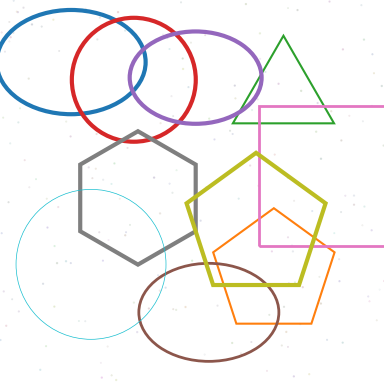[{"shape": "oval", "thickness": 3, "radius": 0.97, "center": [0.185, 0.839]}, {"shape": "pentagon", "thickness": 1.5, "radius": 0.83, "center": [0.711, 0.293]}, {"shape": "triangle", "thickness": 1.5, "radius": 0.76, "center": [0.736, 0.755]}, {"shape": "circle", "thickness": 3, "radius": 0.8, "center": [0.348, 0.793]}, {"shape": "oval", "thickness": 3, "radius": 0.86, "center": [0.508, 0.798]}, {"shape": "oval", "thickness": 2, "radius": 0.91, "center": [0.542, 0.189]}, {"shape": "square", "thickness": 2, "radius": 0.91, "center": [0.856, 0.542]}, {"shape": "hexagon", "thickness": 3, "radius": 0.87, "center": [0.358, 0.486]}, {"shape": "pentagon", "thickness": 3, "radius": 0.95, "center": [0.665, 0.413]}, {"shape": "circle", "thickness": 0.5, "radius": 0.97, "center": [0.236, 0.313]}]